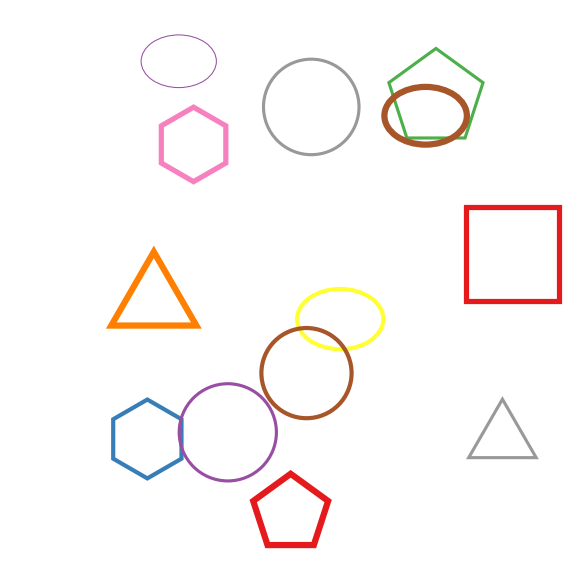[{"shape": "square", "thickness": 2.5, "radius": 0.41, "center": [0.888, 0.559]}, {"shape": "pentagon", "thickness": 3, "radius": 0.34, "center": [0.503, 0.11]}, {"shape": "hexagon", "thickness": 2, "radius": 0.34, "center": [0.255, 0.239]}, {"shape": "pentagon", "thickness": 1.5, "radius": 0.43, "center": [0.755, 0.83]}, {"shape": "oval", "thickness": 0.5, "radius": 0.33, "center": [0.31, 0.893]}, {"shape": "circle", "thickness": 1.5, "radius": 0.42, "center": [0.394, 0.251]}, {"shape": "triangle", "thickness": 3, "radius": 0.43, "center": [0.266, 0.478]}, {"shape": "oval", "thickness": 2, "radius": 0.37, "center": [0.589, 0.447]}, {"shape": "oval", "thickness": 3, "radius": 0.36, "center": [0.737, 0.799]}, {"shape": "circle", "thickness": 2, "radius": 0.39, "center": [0.531, 0.353]}, {"shape": "hexagon", "thickness": 2.5, "radius": 0.32, "center": [0.335, 0.749]}, {"shape": "triangle", "thickness": 1.5, "radius": 0.34, "center": [0.87, 0.24]}, {"shape": "circle", "thickness": 1.5, "radius": 0.41, "center": [0.539, 0.814]}]